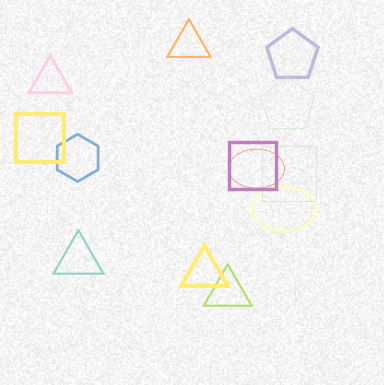[{"shape": "triangle", "thickness": 1.5, "radius": 0.38, "center": [0.204, 0.327]}, {"shape": "oval", "thickness": 1.5, "radius": 0.41, "center": [0.737, 0.457]}, {"shape": "pentagon", "thickness": 2.5, "radius": 0.35, "center": [0.76, 0.856]}, {"shape": "oval", "thickness": 0.5, "radius": 0.36, "center": [0.666, 0.562]}, {"shape": "hexagon", "thickness": 2, "radius": 0.31, "center": [0.202, 0.59]}, {"shape": "triangle", "thickness": 1.5, "radius": 0.33, "center": [0.491, 0.885]}, {"shape": "triangle", "thickness": 1.5, "radius": 0.36, "center": [0.591, 0.242]}, {"shape": "triangle", "thickness": 2, "radius": 0.32, "center": [0.131, 0.792]}, {"shape": "square", "thickness": 0.5, "radius": 0.35, "center": [0.75, 0.549]}, {"shape": "square", "thickness": 2.5, "radius": 0.31, "center": [0.655, 0.571]}, {"shape": "pentagon", "thickness": 0.5, "radius": 0.37, "center": [0.747, 0.726]}, {"shape": "triangle", "thickness": 3, "radius": 0.35, "center": [0.531, 0.292]}, {"shape": "square", "thickness": 3, "radius": 0.31, "center": [0.104, 0.641]}]